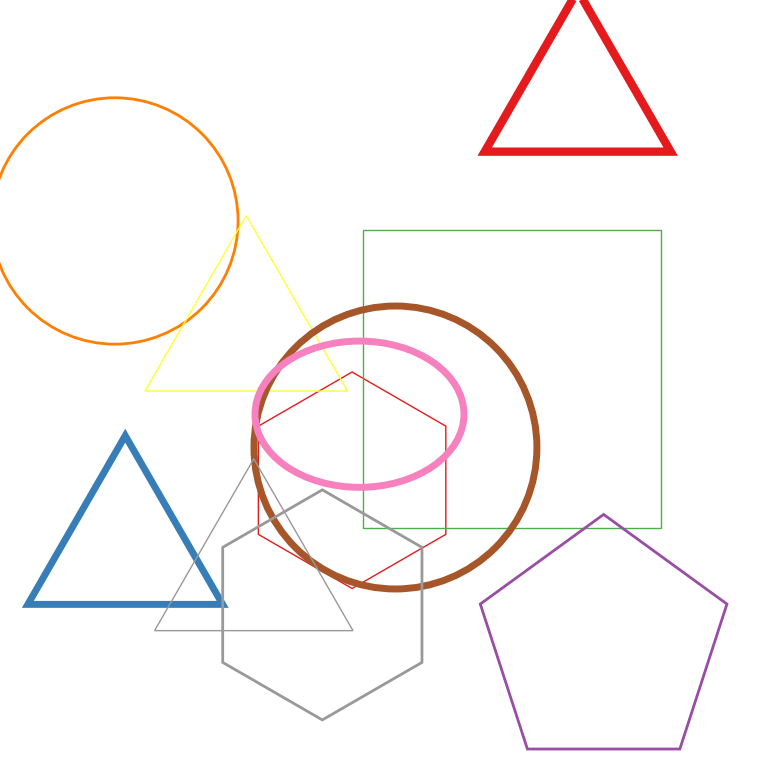[{"shape": "triangle", "thickness": 3, "radius": 0.7, "center": [0.75, 0.873]}, {"shape": "hexagon", "thickness": 0.5, "radius": 0.7, "center": [0.457, 0.376]}, {"shape": "triangle", "thickness": 2.5, "radius": 0.73, "center": [0.163, 0.288]}, {"shape": "square", "thickness": 0.5, "radius": 0.97, "center": [0.665, 0.508]}, {"shape": "pentagon", "thickness": 1, "radius": 0.84, "center": [0.784, 0.163]}, {"shape": "circle", "thickness": 1, "radius": 0.8, "center": [0.149, 0.713]}, {"shape": "triangle", "thickness": 0.5, "radius": 0.76, "center": [0.32, 0.568]}, {"shape": "circle", "thickness": 2.5, "radius": 0.92, "center": [0.514, 0.419]}, {"shape": "oval", "thickness": 2.5, "radius": 0.68, "center": [0.467, 0.462]}, {"shape": "triangle", "thickness": 0.5, "radius": 0.74, "center": [0.33, 0.255]}, {"shape": "hexagon", "thickness": 1, "radius": 0.75, "center": [0.419, 0.214]}]